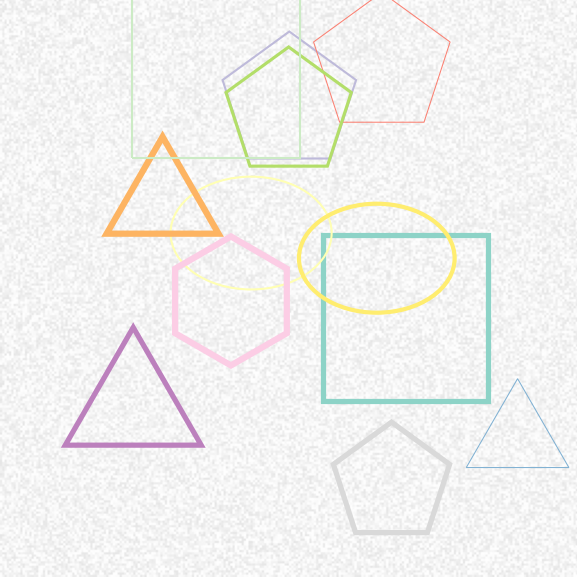[{"shape": "square", "thickness": 2.5, "radius": 0.72, "center": [0.703, 0.448]}, {"shape": "oval", "thickness": 1, "radius": 0.7, "center": [0.435, 0.596]}, {"shape": "pentagon", "thickness": 1, "radius": 0.61, "center": [0.501, 0.823]}, {"shape": "pentagon", "thickness": 0.5, "radius": 0.62, "center": [0.661, 0.888]}, {"shape": "triangle", "thickness": 0.5, "radius": 0.51, "center": [0.896, 0.241]}, {"shape": "triangle", "thickness": 3, "radius": 0.56, "center": [0.282, 0.65]}, {"shape": "pentagon", "thickness": 1.5, "radius": 0.57, "center": [0.5, 0.804]}, {"shape": "hexagon", "thickness": 3, "radius": 0.56, "center": [0.4, 0.478]}, {"shape": "pentagon", "thickness": 2.5, "radius": 0.53, "center": [0.678, 0.162]}, {"shape": "triangle", "thickness": 2.5, "radius": 0.68, "center": [0.231, 0.296]}, {"shape": "square", "thickness": 1, "radius": 0.73, "center": [0.374, 0.871]}, {"shape": "oval", "thickness": 2, "radius": 0.67, "center": [0.652, 0.552]}]